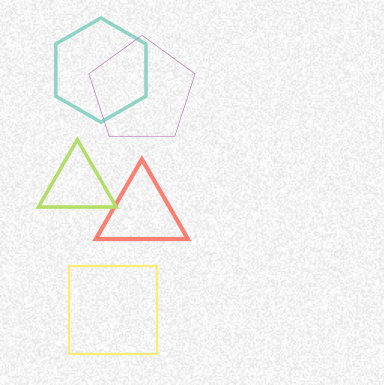[{"shape": "hexagon", "thickness": 2.5, "radius": 0.68, "center": [0.262, 0.818]}, {"shape": "triangle", "thickness": 3, "radius": 0.69, "center": [0.369, 0.448]}, {"shape": "triangle", "thickness": 2.5, "radius": 0.58, "center": [0.201, 0.521]}, {"shape": "pentagon", "thickness": 0.5, "radius": 0.72, "center": [0.369, 0.763]}, {"shape": "square", "thickness": 1.5, "radius": 0.57, "center": [0.294, 0.195]}]